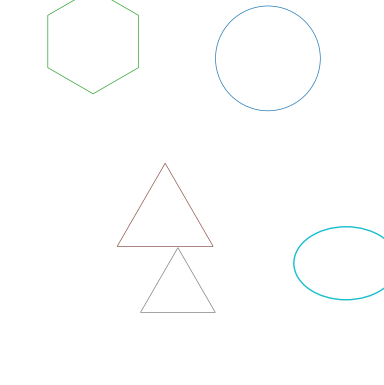[{"shape": "circle", "thickness": 0.5, "radius": 0.68, "center": [0.696, 0.848]}, {"shape": "hexagon", "thickness": 0.5, "radius": 0.68, "center": [0.242, 0.892]}, {"shape": "triangle", "thickness": 0.5, "radius": 0.72, "center": [0.429, 0.432]}, {"shape": "triangle", "thickness": 0.5, "radius": 0.56, "center": [0.462, 0.245]}, {"shape": "oval", "thickness": 1, "radius": 0.68, "center": [0.899, 0.316]}]